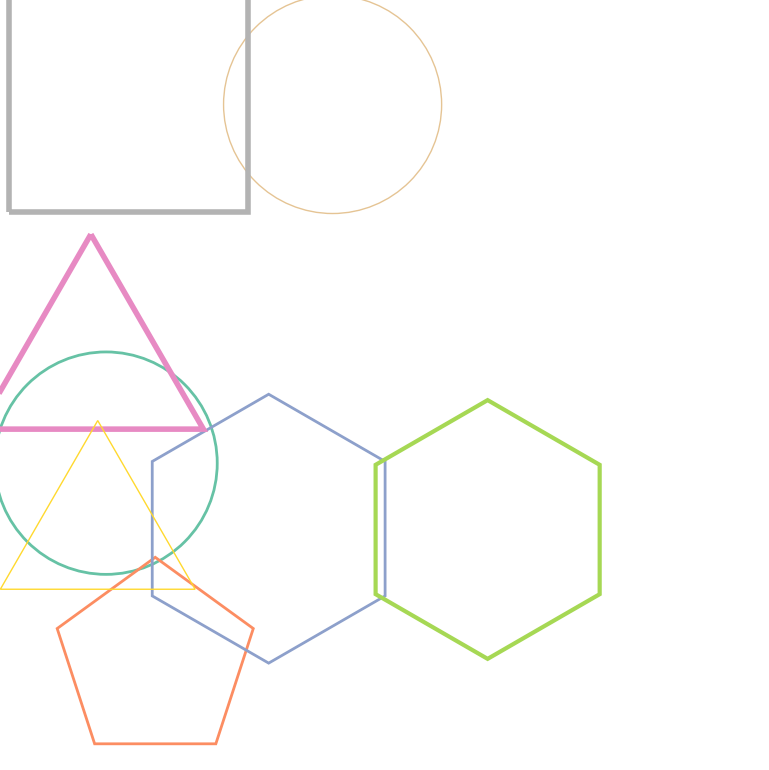[{"shape": "circle", "thickness": 1, "radius": 0.72, "center": [0.138, 0.398]}, {"shape": "pentagon", "thickness": 1, "radius": 0.67, "center": [0.202, 0.142]}, {"shape": "hexagon", "thickness": 1, "radius": 0.87, "center": [0.349, 0.313]}, {"shape": "triangle", "thickness": 2, "radius": 0.84, "center": [0.118, 0.527]}, {"shape": "hexagon", "thickness": 1.5, "radius": 0.84, "center": [0.633, 0.312]}, {"shape": "triangle", "thickness": 0.5, "radius": 0.73, "center": [0.127, 0.308]}, {"shape": "circle", "thickness": 0.5, "radius": 0.71, "center": [0.432, 0.864]}, {"shape": "square", "thickness": 2, "radius": 0.77, "center": [0.167, 0.879]}]